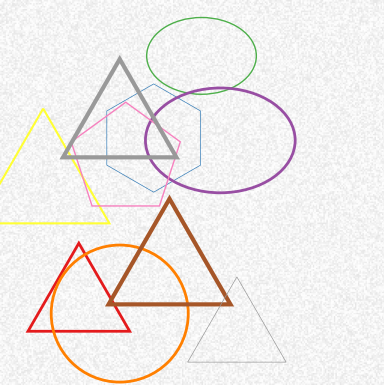[{"shape": "triangle", "thickness": 2, "radius": 0.76, "center": [0.205, 0.216]}, {"shape": "hexagon", "thickness": 0.5, "radius": 0.7, "center": [0.399, 0.641]}, {"shape": "oval", "thickness": 1, "radius": 0.71, "center": [0.523, 0.855]}, {"shape": "oval", "thickness": 2, "radius": 0.97, "center": [0.572, 0.635]}, {"shape": "circle", "thickness": 2, "radius": 0.89, "center": [0.311, 0.186]}, {"shape": "triangle", "thickness": 1.5, "radius": 0.99, "center": [0.112, 0.519]}, {"shape": "triangle", "thickness": 3, "radius": 0.91, "center": [0.44, 0.301]}, {"shape": "pentagon", "thickness": 1, "radius": 0.74, "center": [0.327, 0.586]}, {"shape": "triangle", "thickness": 3, "radius": 0.85, "center": [0.311, 0.676]}, {"shape": "triangle", "thickness": 0.5, "radius": 0.74, "center": [0.615, 0.133]}]